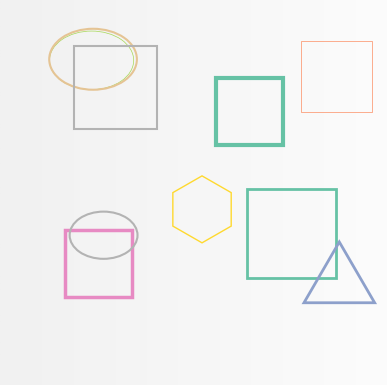[{"shape": "square", "thickness": 3, "radius": 0.44, "center": [0.644, 0.711]}, {"shape": "square", "thickness": 2, "radius": 0.57, "center": [0.752, 0.393]}, {"shape": "square", "thickness": 0.5, "radius": 0.46, "center": [0.869, 0.802]}, {"shape": "triangle", "thickness": 2, "radius": 0.53, "center": [0.876, 0.266]}, {"shape": "square", "thickness": 2.5, "radius": 0.43, "center": [0.255, 0.315]}, {"shape": "oval", "thickness": 0.5, "radius": 0.54, "center": [0.236, 0.843]}, {"shape": "hexagon", "thickness": 1, "radius": 0.43, "center": [0.521, 0.456]}, {"shape": "oval", "thickness": 1.5, "radius": 0.57, "center": [0.24, 0.846]}, {"shape": "oval", "thickness": 1.5, "radius": 0.44, "center": [0.267, 0.389]}, {"shape": "square", "thickness": 1.5, "radius": 0.54, "center": [0.298, 0.773]}]